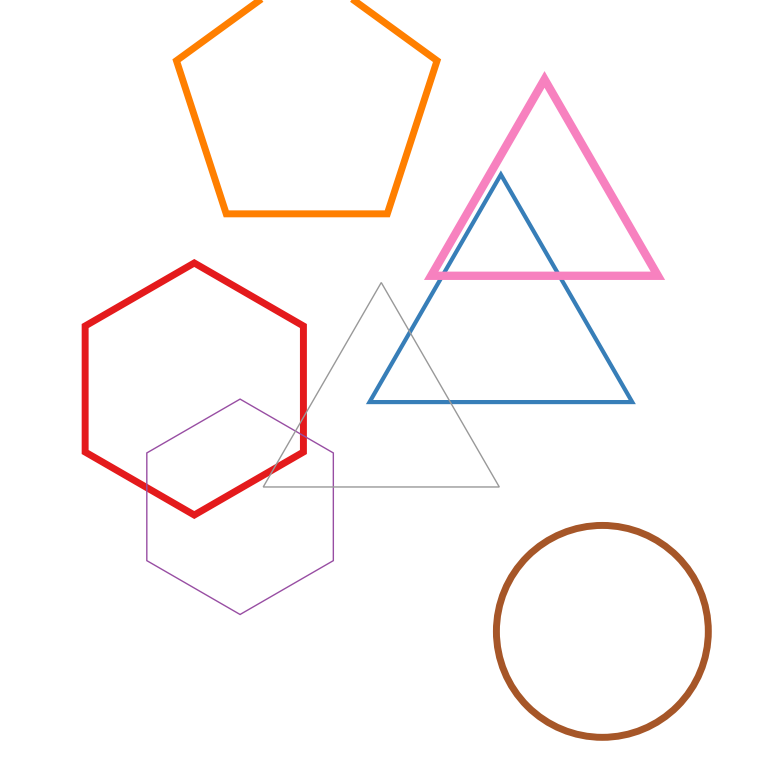[{"shape": "hexagon", "thickness": 2.5, "radius": 0.82, "center": [0.252, 0.495]}, {"shape": "triangle", "thickness": 1.5, "radius": 0.98, "center": [0.65, 0.576]}, {"shape": "hexagon", "thickness": 0.5, "radius": 0.7, "center": [0.312, 0.342]}, {"shape": "pentagon", "thickness": 2.5, "radius": 0.89, "center": [0.398, 0.866]}, {"shape": "circle", "thickness": 2.5, "radius": 0.69, "center": [0.782, 0.18]}, {"shape": "triangle", "thickness": 3, "radius": 0.85, "center": [0.707, 0.727]}, {"shape": "triangle", "thickness": 0.5, "radius": 0.89, "center": [0.495, 0.456]}]